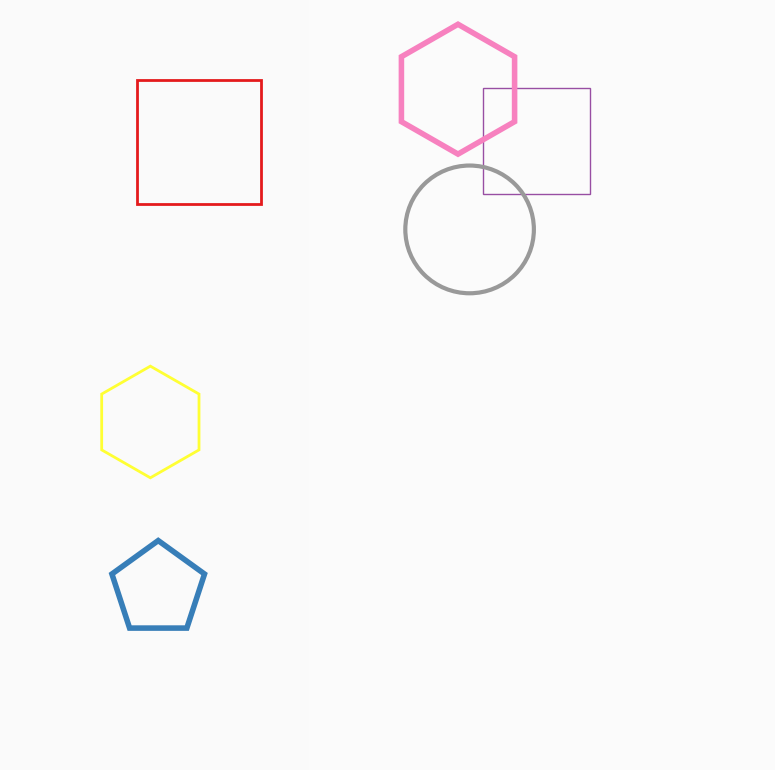[{"shape": "square", "thickness": 1, "radius": 0.4, "center": [0.256, 0.815]}, {"shape": "pentagon", "thickness": 2, "radius": 0.31, "center": [0.204, 0.235]}, {"shape": "square", "thickness": 0.5, "radius": 0.34, "center": [0.692, 0.817]}, {"shape": "hexagon", "thickness": 1, "radius": 0.36, "center": [0.194, 0.452]}, {"shape": "hexagon", "thickness": 2, "radius": 0.42, "center": [0.591, 0.884]}, {"shape": "circle", "thickness": 1.5, "radius": 0.41, "center": [0.606, 0.702]}]